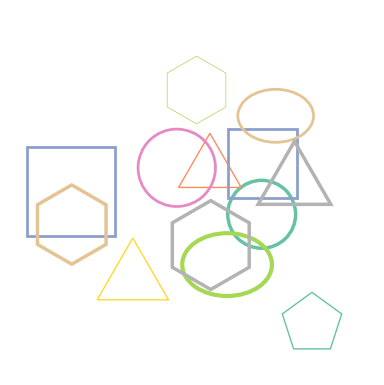[{"shape": "circle", "thickness": 2.5, "radius": 0.44, "center": [0.68, 0.443]}, {"shape": "pentagon", "thickness": 1, "radius": 0.41, "center": [0.81, 0.16]}, {"shape": "triangle", "thickness": 1, "radius": 0.47, "center": [0.545, 0.56]}, {"shape": "square", "thickness": 2, "radius": 0.57, "center": [0.185, 0.502]}, {"shape": "square", "thickness": 2, "radius": 0.45, "center": [0.682, 0.575]}, {"shape": "circle", "thickness": 2, "radius": 0.5, "center": [0.459, 0.564]}, {"shape": "oval", "thickness": 3, "radius": 0.58, "center": [0.59, 0.313]}, {"shape": "hexagon", "thickness": 0.5, "radius": 0.44, "center": [0.51, 0.766]}, {"shape": "triangle", "thickness": 1, "radius": 0.53, "center": [0.345, 0.275]}, {"shape": "oval", "thickness": 2, "radius": 0.49, "center": [0.716, 0.699]}, {"shape": "hexagon", "thickness": 2.5, "radius": 0.51, "center": [0.186, 0.417]}, {"shape": "triangle", "thickness": 2.5, "radius": 0.55, "center": [0.765, 0.524]}, {"shape": "hexagon", "thickness": 2.5, "radius": 0.58, "center": [0.547, 0.363]}]